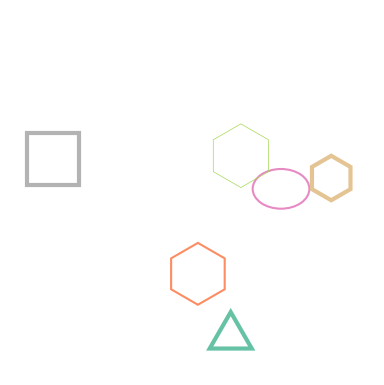[{"shape": "triangle", "thickness": 3, "radius": 0.32, "center": [0.599, 0.126]}, {"shape": "hexagon", "thickness": 1.5, "radius": 0.4, "center": [0.514, 0.289]}, {"shape": "oval", "thickness": 1.5, "radius": 0.37, "center": [0.73, 0.509]}, {"shape": "hexagon", "thickness": 0.5, "radius": 0.41, "center": [0.626, 0.596]}, {"shape": "hexagon", "thickness": 3, "radius": 0.29, "center": [0.86, 0.538]}, {"shape": "square", "thickness": 3, "radius": 0.34, "center": [0.138, 0.587]}]